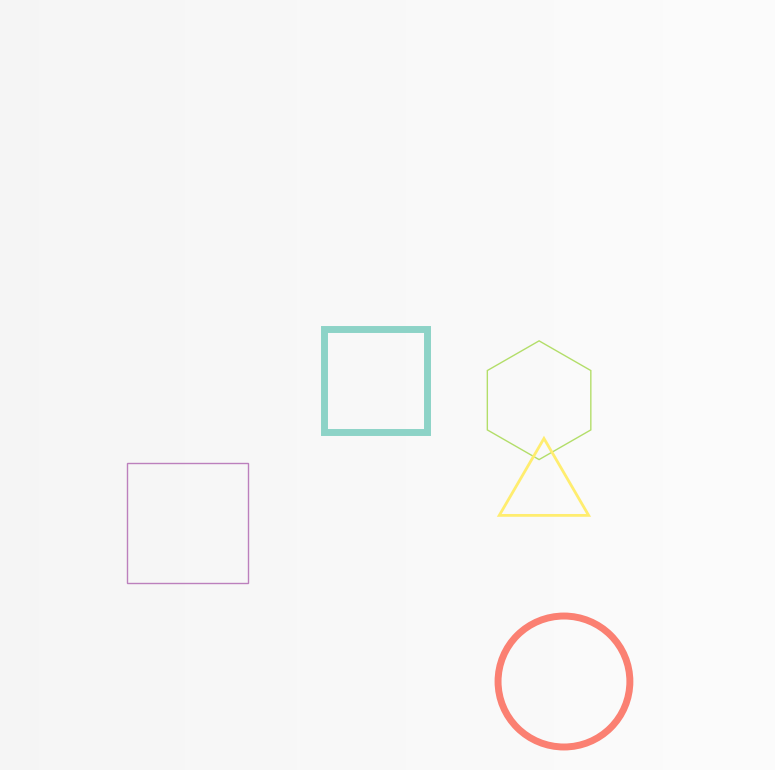[{"shape": "square", "thickness": 2.5, "radius": 0.33, "center": [0.484, 0.506]}, {"shape": "circle", "thickness": 2.5, "radius": 0.43, "center": [0.728, 0.115]}, {"shape": "hexagon", "thickness": 0.5, "radius": 0.39, "center": [0.696, 0.48]}, {"shape": "square", "thickness": 0.5, "radius": 0.39, "center": [0.242, 0.321]}, {"shape": "triangle", "thickness": 1, "radius": 0.33, "center": [0.702, 0.364]}]